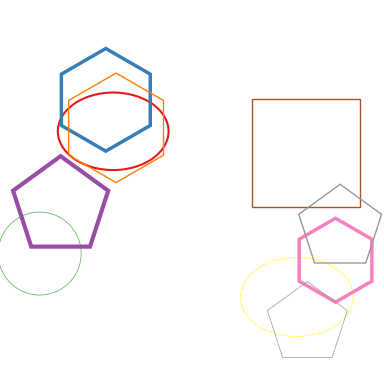[{"shape": "oval", "thickness": 1.5, "radius": 0.72, "center": [0.294, 0.659]}, {"shape": "hexagon", "thickness": 2.5, "radius": 0.67, "center": [0.275, 0.741]}, {"shape": "circle", "thickness": 0.5, "radius": 0.54, "center": [0.103, 0.341]}, {"shape": "pentagon", "thickness": 3, "radius": 0.65, "center": [0.157, 0.465]}, {"shape": "hexagon", "thickness": 1, "radius": 0.71, "center": [0.302, 0.668]}, {"shape": "oval", "thickness": 0.5, "radius": 0.73, "center": [0.771, 0.229]}, {"shape": "square", "thickness": 1, "radius": 0.7, "center": [0.795, 0.603]}, {"shape": "hexagon", "thickness": 2.5, "radius": 0.54, "center": [0.872, 0.324]}, {"shape": "pentagon", "thickness": 0.5, "radius": 0.55, "center": [0.798, 0.16]}, {"shape": "pentagon", "thickness": 1, "radius": 0.57, "center": [0.884, 0.408]}]